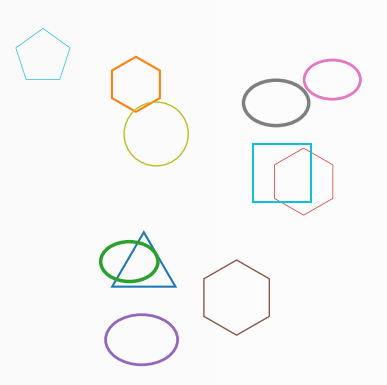[{"shape": "triangle", "thickness": 1.5, "radius": 0.47, "center": [0.371, 0.303]}, {"shape": "hexagon", "thickness": 1.5, "radius": 0.36, "center": [0.351, 0.781]}, {"shape": "oval", "thickness": 2.5, "radius": 0.37, "center": [0.334, 0.321]}, {"shape": "hexagon", "thickness": 0.5, "radius": 0.44, "center": [0.784, 0.528]}, {"shape": "oval", "thickness": 2, "radius": 0.46, "center": [0.365, 0.118]}, {"shape": "hexagon", "thickness": 1, "radius": 0.49, "center": [0.611, 0.227]}, {"shape": "oval", "thickness": 2, "radius": 0.36, "center": [0.857, 0.793]}, {"shape": "oval", "thickness": 2.5, "radius": 0.42, "center": [0.713, 0.733]}, {"shape": "circle", "thickness": 1, "radius": 0.41, "center": [0.403, 0.652]}, {"shape": "square", "thickness": 1.5, "radius": 0.38, "center": [0.728, 0.551]}, {"shape": "pentagon", "thickness": 0.5, "radius": 0.37, "center": [0.111, 0.853]}]